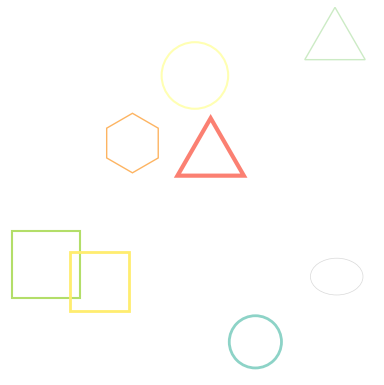[{"shape": "circle", "thickness": 2, "radius": 0.34, "center": [0.663, 0.112]}, {"shape": "circle", "thickness": 1.5, "radius": 0.43, "center": [0.506, 0.804]}, {"shape": "triangle", "thickness": 3, "radius": 0.5, "center": [0.547, 0.594]}, {"shape": "hexagon", "thickness": 1, "radius": 0.39, "center": [0.344, 0.628]}, {"shape": "square", "thickness": 1.5, "radius": 0.44, "center": [0.119, 0.312]}, {"shape": "oval", "thickness": 0.5, "radius": 0.34, "center": [0.875, 0.282]}, {"shape": "triangle", "thickness": 1, "radius": 0.45, "center": [0.87, 0.89]}, {"shape": "square", "thickness": 2, "radius": 0.38, "center": [0.259, 0.27]}]